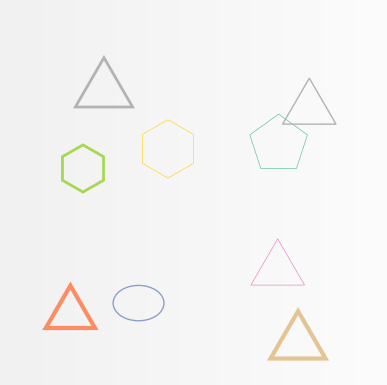[{"shape": "pentagon", "thickness": 0.5, "radius": 0.39, "center": [0.719, 0.625]}, {"shape": "triangle", "thickness": 3, "radius": 0.37, "center": [0.182, 0.185]}, {"shape": "oval", "thickness": 1, "radius": 0.33, "center": [0.358, 0.213]}, {"shape": "triangle", "thickness": 0.5, "radius": 0.4, "center": [0.717, 0.299]}, {"shape": "hexagon", "thickness": 2, "radius": 0.31, "center": [0.214, 0.562]}, {"shape": "hexagon", "thickness": 0.5, "radius": 0.38, "center": [0.433, 0.613]}, {"shape": "triangle", "thickness": 3, "radius": 0.41, "center": [0.769, 0.11]}, {"shape": "triangle", "thickness": 2, "radius": 0.43, "center": [0.268, 0.765]}, {"shape": "triangle", "thickness": 1, "radius": 0.4, "center": [0.798, 0.717]}]